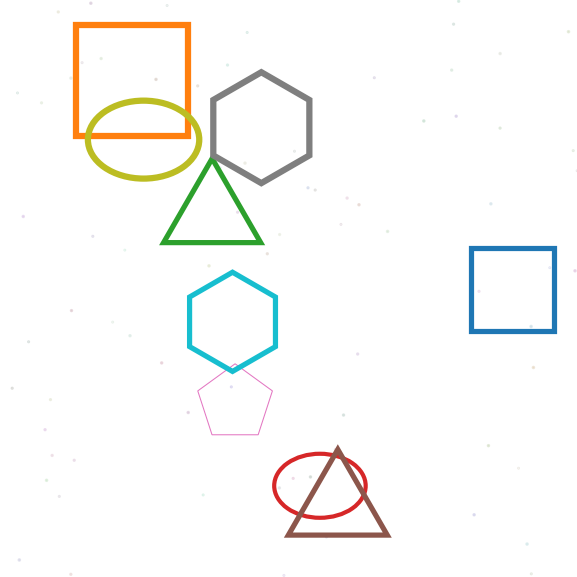[{"shape": "square", "thickness": 2.5, "radius": 0.36, "center": [0.888, 0.498]}, {"shape": "square", "thickness": 3, "radius": 0.48, "center": [0.228, 0.86]}, {"shape": "triangle", "thickness": 2.5, "radius": 0.49, "center": [0.367, 0.628]}, {"shape": "oval", "thickness": 2, "radius": 0.4, "center": [0.554, 0.158]}, {"shape": "triangle", "thickness": 2.5, "radius": 0.49, "center": [0.585, 0.122]}, {"shape": "pentagon", "thickness": 0.5, "radius": 0.34, "center": [0.407, 0.301]}, {"shape": "hexagon", "thickness": 3, "radius": 0.48, "center": [0.453, 0.778]}, {"shape": "oval", "thickness": 3, "radius": 0.48, "center": [0.249, 0.757]}, {"shape": "hexagon", "thickness": 2.5, "radius": 0.43, "center": [0.403, 0.442]}]